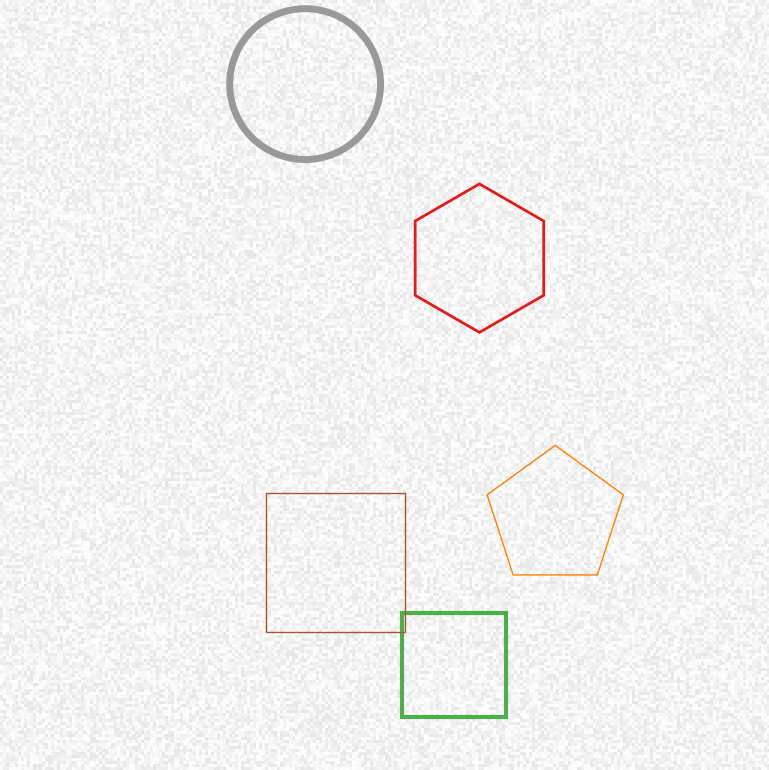[{"shape": "hexagon", "thickness": 1, "radius": 0.48, "center": [0.623, 0.665]}, {"shape": "square", "thickness": 1.5, "radius": 0.34, "center": [0.589, 0.136]}, {"shape": "pentagon", "thickness": 0.5, "radius": 0.47, "center": [0.721, 0.329]}, {"shape": "square", "thickness": 0.5, "radius": 0.45, "center": [0.435, 0.269]}, {"shape": "circle", "thickness": 2.5, "radius": 0.49, "center": [0.396, 0.891]}]